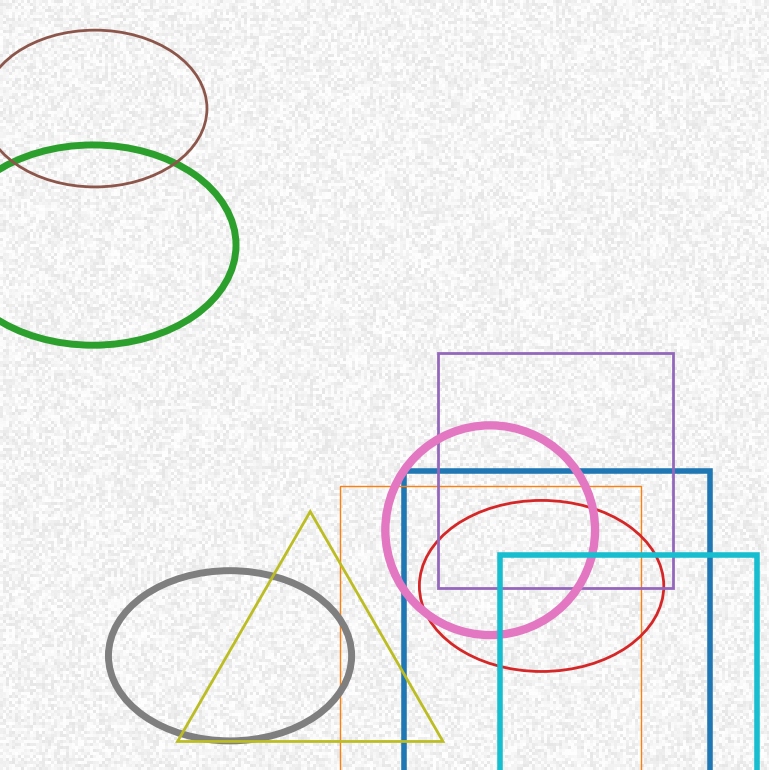[{"shape": "square", "thickness": 2, "radius": 0.99, "center": [0.723, 0.19]}, {"shape": "square", "thickness": 0.5, "radius": 0.98, "center": [0.637, 0.173]}, {"shape": "oval", "thickness": 2.5, "radius": 0.93, "center": [0.121, 0.682]}, {"shape": "oval", "thickness": 1, "radius": 0.79, "center": [0.703, 0.239]}, {"shape": "square", "thickness": 1, "radius": 0.76, "center": [0.722, 0.388]}, {"shape": "oval", "thickness": 1, "radius": 0.73, "center": [0.123, 0.859]}, {"shape": "circle", "thickness": 3, "radius": 0.68, "center": [0.637, 0.311]}, {"shape": "oval", "thickness": 2.5, "radius": 0.79, "center": [0.299, 0.148]}, {"shape": "triangle", "thickness": 1, "radius": 1.0, "center": [0.403, 0.137]}, {"shape": "square", "thickness": 2, "radius": 0.83, "center": [0.816, 0.112]}]